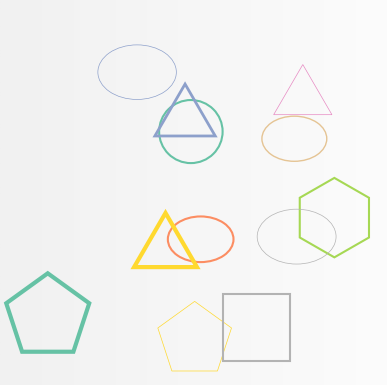[{"shape": "pentagon", "thickness": 3, "radius": 0.56, "center": [0.123, 0.178]}, {"shape": "circle", "thickness": 1.5, "radius": 0.41, "center": [0.493, 0.658]}, {"shape": "oval", "thickness": 1.5, "radius": 0.42, "center": [0.518, 0.379]}, {"shape": "oval", "thickness": 0.5, "radius": 0.51, "center": [0.354, 0.813]}, {"shape": "triangle", "thickness": 2, "radius": 0.45, "center": [0.478, 0.692]}, {"shape": "triangle", "thickness": 0.5, "radius": 0.43, "center": [0.781, 0.746]}, {"shape": "hexagon", "thickness": 1.5, "radius": 0.52, "center": [0.863, 0.435]}, {"shape": "pentagon", "thickness": 0.5, "radius": 0.5, "center": [0.502, 0.117]}, {"shape": "triangle", "thickness": 3, "radius": 0.47, "center": [0.427, 0.353]}, {"shape": "oval", "thickness": 1, "radius": 0.42, "center": [0.76, 0.64]}, {"shape": "oval", "thickness": 0.5, "radius": 0.51, "center": [0.765, 0.385]}, {"shape": "square", "thickness": 1.5, "radius": 0.43, "center": [0.663, 0.149]}]